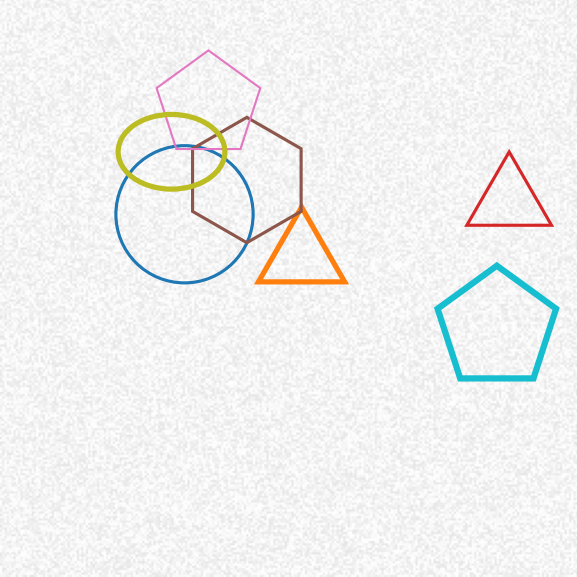[{"shape": "circle", "thickness": 1.5, "radius": 0.59, "center": [0.32, 0.628]}, {"shape": "triangle", "thickness": 2.5, "radius": 0.43, "center": [0.522, 0.554]}, {"shape": "triangle", "thickness": 1.5, "radius": 0.42, "center": [0.882, 0.651]}, {"shape": "hexagon", "thickness": 1.5, "radius": 0.54, "center": [0.427, 0.687]}, {"shape": "pentagon", "thickness": 1, "radius": 0.47, "center": [0.361, 0.817]}, {"shape": "oval", "thickness": 2.5, "radius": 0.46, "center": [0.297, 0.736]}, {"shape": "pentagon", "thickness": 3, "radius": 0.54, "center": [0.86, 0.431]}]